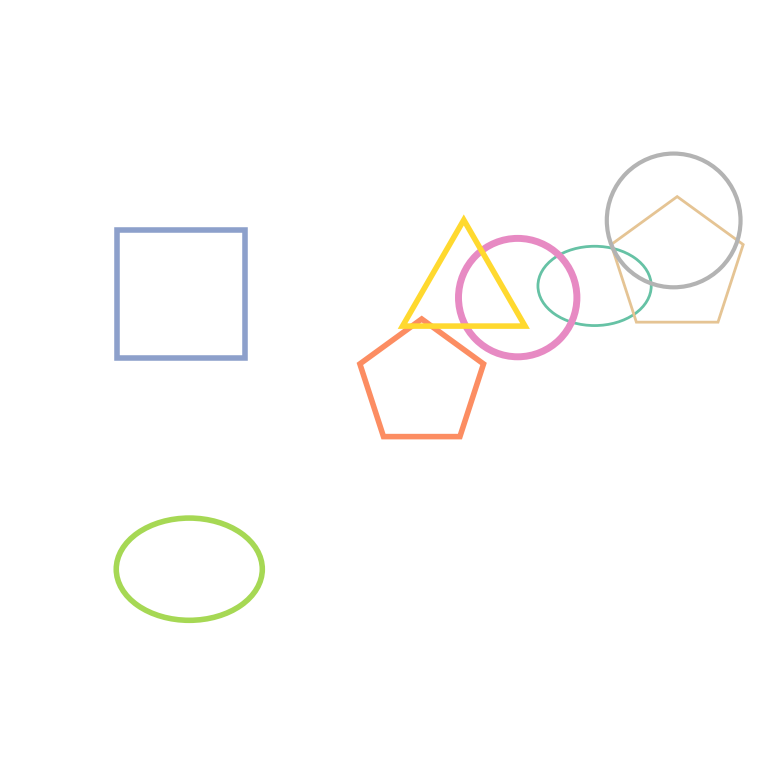[{"shape": "oval", "thickness": 1, "radius": 0.37, "center": [0.772, 0.629]}, {"shape": "pentagon", "thickness": 2, "radius": 0.42, "center": [0.548, 0.501]}, {"shape": "square", "thickness": 2, "radius": 0.42, "center": [0.235, 0.618]}, {"shape": "circle", "thickness": 2.5, "radius": 0.38, "center": [0.672, 0.614]}, {"shape": "oval", "thickness": 2, "radius": 0.47, "center": [0.246, 0.261]}, {"shape": "triangle", "thickness": 2, "radius": 0.46, "center": [0.602, 0.622]}, {"shape": "pentagon", "thickness": 1, "radius": 0.45, "center": [0.879, 0.655]}, {"shape": "circle", "thickness": 1.5, "radius": 0.43, "center": [0.875, 0.714]}]